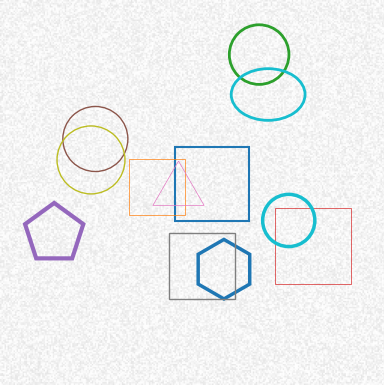[{"shape": "hexagon", "thickness": 2.5, "radius": 0.39, "center": [0.582, 0.301]}, {"shape": "square", "thickness": 1.5, "radius": 0.48, "center": [0.551, 0.522]}, {"shape": "square", "thickness": 0.5, "radius": 0.36, "center": [0.407, 0.514]}, {"shape": "circle", "thickness": 2, "radius": 0.39, "center": [0.673, 0.858]}, {"shape": "square", "thickness": 0.5, "radius": 0.49, "center": [0.814, 0.362]}, {"shape": "pentagon", "thickness": 3, "radius": 0.4, "center": [0.141, 0.393]}, {"shape": "circle", "thickness": 1, "radius": 0.42, "center": [0.248, 0.639]}, {"shape": "triangle", "thickness": 0.5, "radius": 0.38, "center": [0.464, 0.505]}, {"shape": "square", "thickness": 1, "radius": 0.43, "center": [0.525, 0.309]}, {"shape": "circle", "thickness": 1, "radius": 0.44, "center": [0.236, 0.585]}, {"shape": "circle", "thickness": 2.5, "radius": 0.34, "center": [0.75, 0.427]}, {"shape": "oval", "thickness": 2, "radius": 0.48, "center": [0.696, 0.755]}]